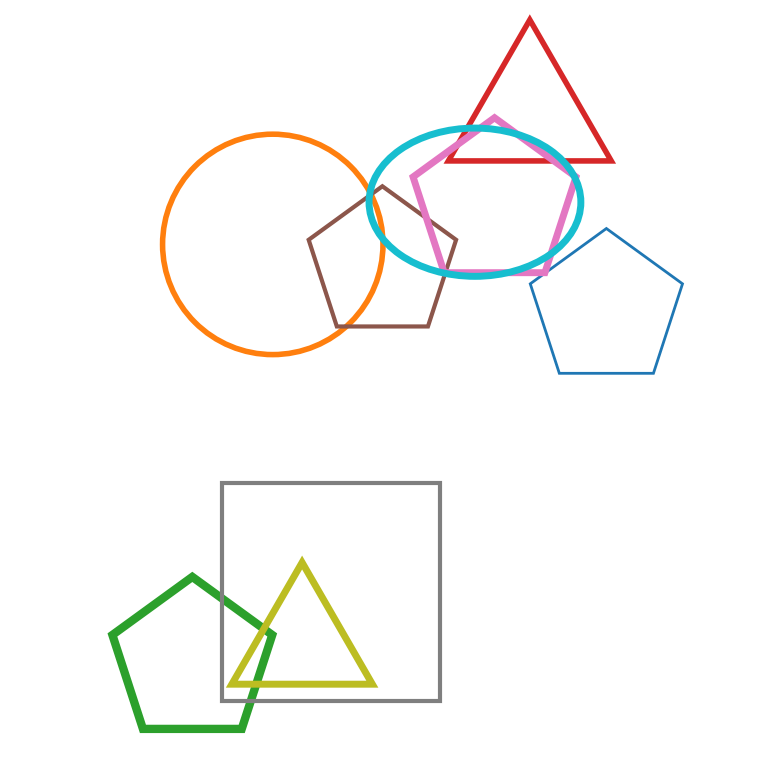[{"shape": "pentagon", "thickness": 1, "radius": 0.52, "center": [0.788, 0.599]}, {"shape": "circle", "thickness": 2, "radius": 0.72, "center": [0.354, 0.683]}, {"shape": "pentagon", "thickness": 3, "radius": 0.55, "center": [0.25, 0.142]}, {"shape": "triangle", "thickness": 2, "radius": 0.61, "center": [0.688, 0.852]}, {"shape": "pentagon", "thickness": 1.5, "radius": 0.5, "center": [0.497, 0.657]}, {"shape": "pentagon", "thickness": 2.5, "radius": 0.56, "center": [0.642, 0.736]}, {"shape": "square", "thickness": 1.5, "radius": 0.71, "center": [0.43, 0.232]}, {"shape": "triangle", "thickness": 2.5, "radius": 0.53, "center": [0.392, 0.164]}, {"shape": "oval", "thickness": 2.5, "radius": 0.69, "center": [0.617, 0.737]}]